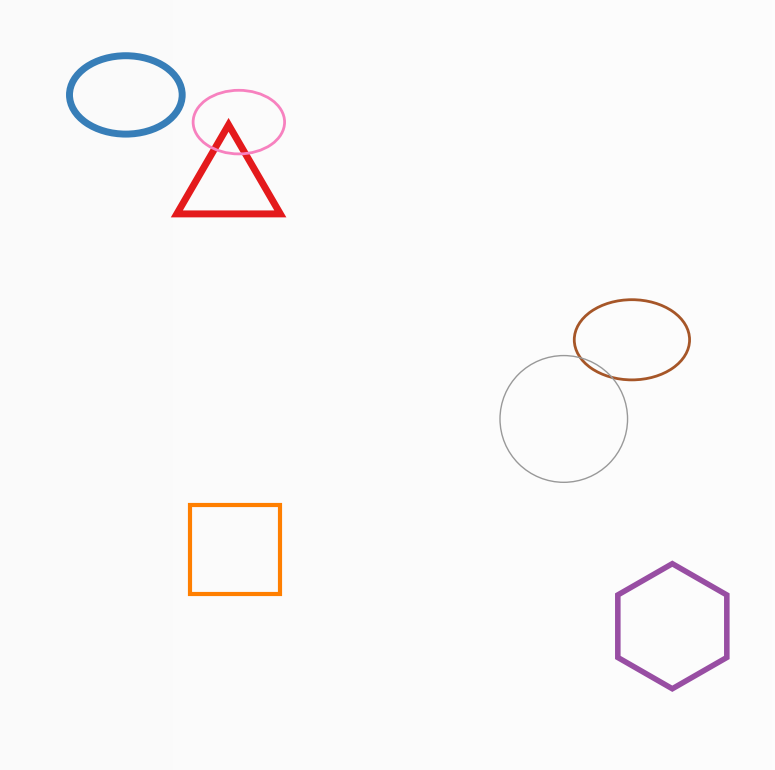[{"shape": "triangle", "thickness": 2.5, "radius": 0.39, "center": [0.295, 0.761]}, {"shape": "oval", "thickness": 2.5, "radius": 0.36, "center": [0.162, 0.877]}, {"shape": "hexagon", "thickness": 2, "radius": 0.41, "center": [0.868, 0.187]}, {"shape": "square", "thickness": 1.5, "radius": 0.29, "center": [0.304, 0.287]}, {"shape": "oval", "thickness": 1, "radius": 0.37, "center": [0.815, 0.559]}, {"shape": "oval", "thickness": 1, "radius": 0.3, "center": [0.308, 0.841]}, {"shape": "circle", "thickness": 0.5, "radius": 0.41, "center": [0.727, 0.456]}]